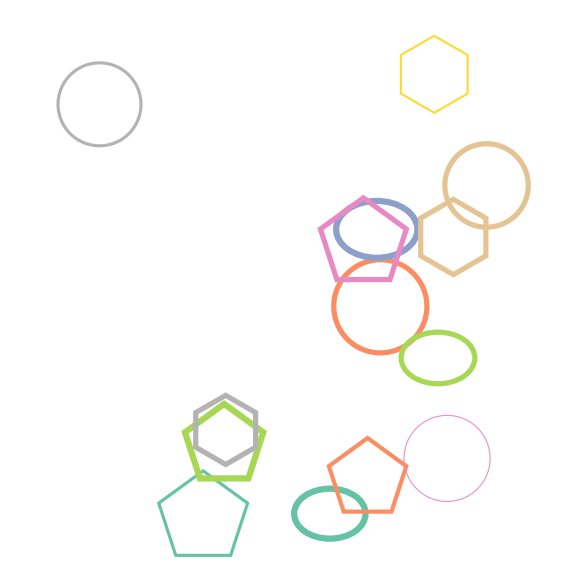[{"shape": "oval", "thickness": 3, "radius": 0.31, "center": [0.571, 0.11]}, {"shape": "pentagon", "thickness": 1.5, "radius": 0.4, "center": [0.352, 0.103]}, {"shape": "pentagon", "thickness": 2, "radius": 0.35, "center": [0.636, 0.17]}, {"shape": "circle", "thickness": 2.5, "radius": 0.4, "center": [0.659, 0.469]}, {"shape": "oval", "thickness": 3, "radius": 0.35, "center": [0.652, 0.602]}, {"shape": "pentagon", "thickness": 2.5, "radius": 0.39, "center": [0.629, 0.578]}, {"shape": "circle", "thickness": 0.5, "radius": 0.37, "center": [0.774, 0.205]}, {"shape": "pentagon", "thickness": 3, "radius": 0.36, "center": [0.388, 0.228]}, {"shape": "oval", "thickness": 2.5, "radius": 0.32, "center": [0.758, 0.379]}, {"shape": "hexagon", "thickness": 1, "radius": 0.33, "center": [0.752, 0.87]}, {"shape": "hexagon", "thickness": 2.5, "radius": 0.33, "center": [0.785, 0.589]}, {"shape": "circle", "thickness": 2.5, "radius": 0.36, "center": [0.843, 0.678]}, {"shape": "hexagon", "thickness": 2.5, "radius": 0.3, "center": [0.391, 0.255]}, {"shape": "circle", "thickness": 1.5, "radius": 0.36, "center": [0.172, 0.818]}]